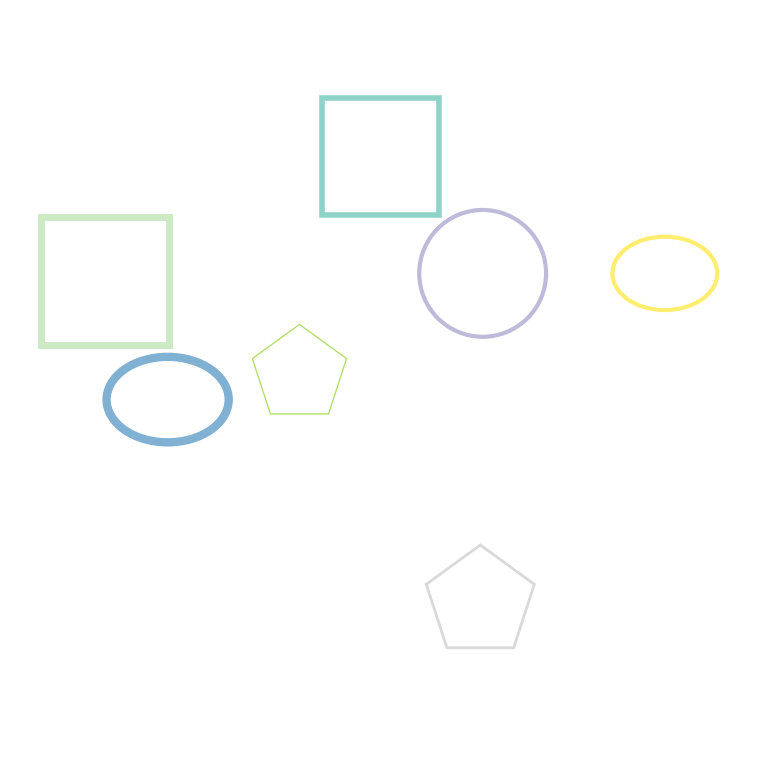[{"shape": "square", "thickness": 2, "radius": 0.38, "center": [0.495, 0.797]}, {"shape": "circle", "thickness": 1.5, "radius": 0.41, "center": [0.627, 0.645]}, {"shape": "oval", "thickness": 3, "radius": 0.4, "center": [0.218, 0.481]}, {"shape": "pentagon", "thickness": 0.5, "radius": 0.32, "center": [0.389, 0.514]}, {"shape": "pentagon", "thickness": 1, "radius": 0.37, "center": [0.624, 0.218]}, {"shape": "square", "thickness": 2.5, "radius": 0.41, "center": [0.136, 0.635]}, {"shape": "oval", "thickness": 1.5, "radius": 0.34, "center": [0.863, 0.645]}]